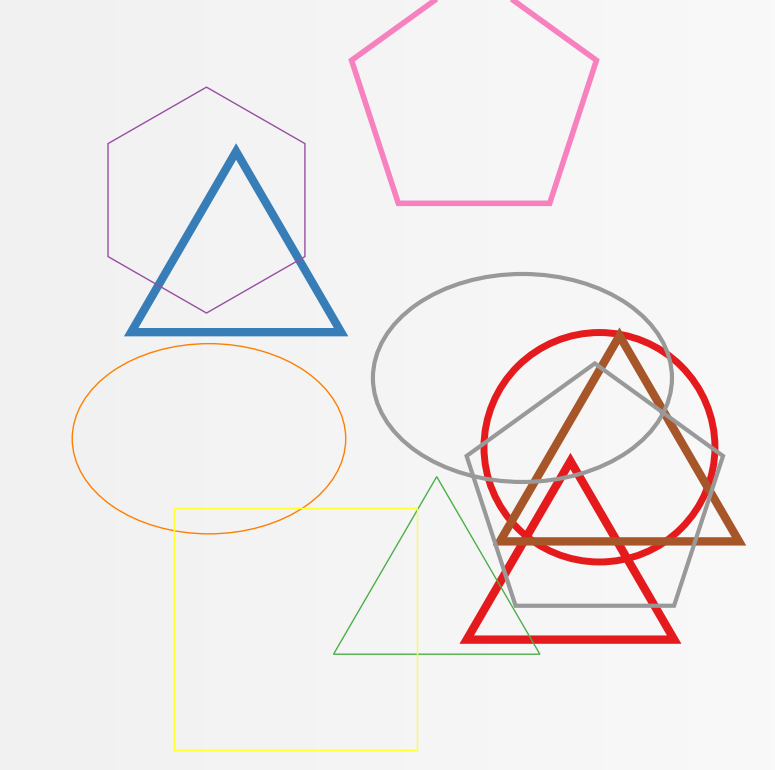[{"shape": "triangle", "thickness": 3, "radius": 0.77, "center": [0.736, 0.247]}, {"shape": "circle", "thickness": 2.5, "radius": 0.74, "center": [0.774, 0.419]}, {"shape": "triangle", "thickness": 3, "radius": 0.78, "center": [0.305, 0.647]}, {"shape": "triangle", "thickness": 0.5, "radius": 0.77, "center": [0.563, 0.227]}, {"shape": "hexagon", "thickness": 0.5, "radius": 0.73, "center": [0.266, 0.74]}, {"shape": "oval", "thickness": 0.5, "radius": 0.88, "center": [0.27, 0.43]}, {"shape": "square", "thickness": 0.5, "radius": 0.79, "center": [0.381, 0.183]}, {"shape": "triangle", "thickness": 3, "radius": 0.89, "center": [0.799, 0.386]}, {"shape": "pentagon", "thickness": 2, "radius": 0.83, "center": [0.612, 0.87]}, {"shape": "pentagon", "thickness": 1.5, "radius": 0.87, "center": [0.768, 0.354]}, {"shape": "oval", "thickness": 1.5, "radius": 0.96, "center": [0.674, 0.509]}]